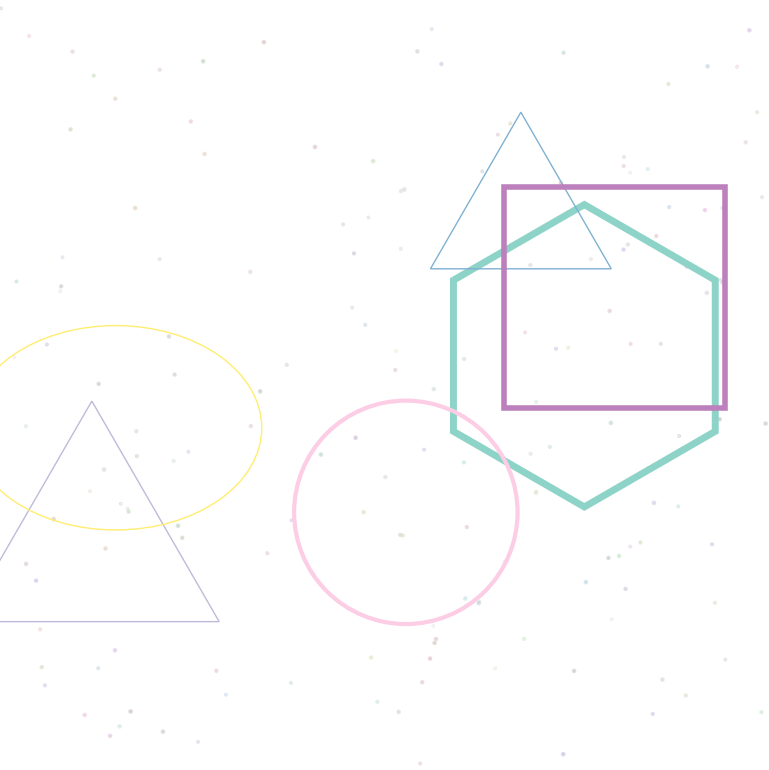[{"shape": "hexagon", "thickness": 2.5, "radius": 0.98, "center": [0.759, 0.538]}, {"shape": "triangle", "thickness": 0.5, "radius": 0.95, "center": [0.119, 0.288]}, {"shape": "triangle", "thickness": 0.5, "radius": 0.68, "center": [0.676, 0.719]}, {"shape": "circle", "thickness": 1.5, "radius": 0.73, "center": [0.527, 0.335]}, {"shape": "square", "thickness": 2, "radius": 0.72, "center": [0.798, 0.613]}, {"shape": "oval", "thickness": 0.5, "radius": 0.95, "center": [0.15, 0.444]}]